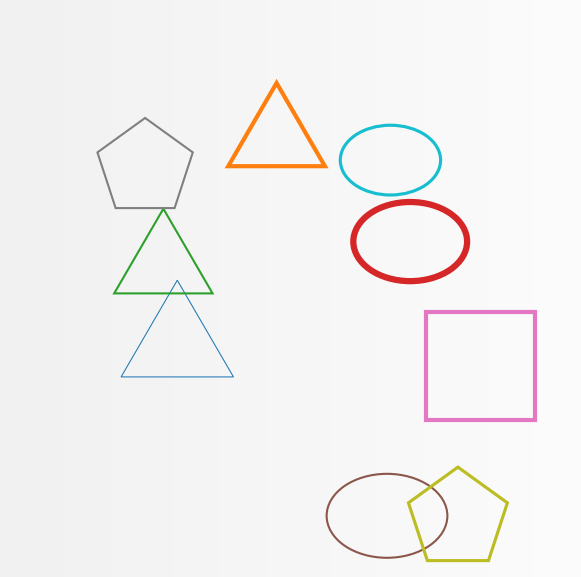[{"shape": "triangle", "thickness": 0.5, "radius": 0.56, "center": [0.305, 0.402]}, {"shape": "triangle", "thickness": 2, "radius": 0.48, "center": [0.476, 0.759]}, {"shape": "triangle", "thickness": 1, "radius": 0.49, "center": [0.281, 0.54]}, {"shape": "oval", "thickness": 3, "radius": 0.49, "center": [0.706, 0.581]}, {"shape": "oval", "thickness": 1, "radius": 0.52, "center": [0.666, 0.106]}, {"shape": "square", "thickness": 2, "radius": 0.47, "center": [0.826, 0.365]}, {"shape": "pentagon", "thickness": 1, "radius": 0.43, "center": [0.25, 0.709]}, {"shape": "pentagon", "thickness": 1.5, "radius": 0.45, "center": [0.788, 0.101]}, {"shape": "oval", "thickness": 1.5, "radius": 0.43, "center": [0.672, 0.722]}]